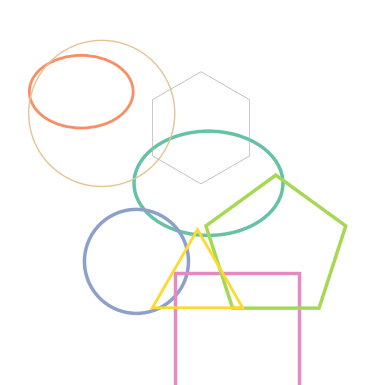[{"shape": "oval", "thickness": 2.5, "radius": 0.97, "center": [0.541, 0.524]}, {"shape": "oval", "thickness": 2, "radius": 0.67, "center": [0.211, 0.762]}, {"shape": "circle", "thickness": 2.5, "radius": 0.68, "center": [0.354, 0.321]}, {"shape": "square", "thickness": 2.5, "radius": 0.81, "center": [0.616, 0.13]}, {"shape": "pentagon", "thickness": 2.5, "radius": 0.95, "center": [0.716, 0.354]}, {"shape": "triangle", "thickness": 2, "radius": 0.68, "center": [0.513, 0.268]}, {"shape": "circle", "thickness": 1, "radius": 0.95, "center": [0.264, 0.705]}, {"shape": "hexagon", "thickness": 0.5, "radius": 0.73, "center": [0.522, 0.668]}]